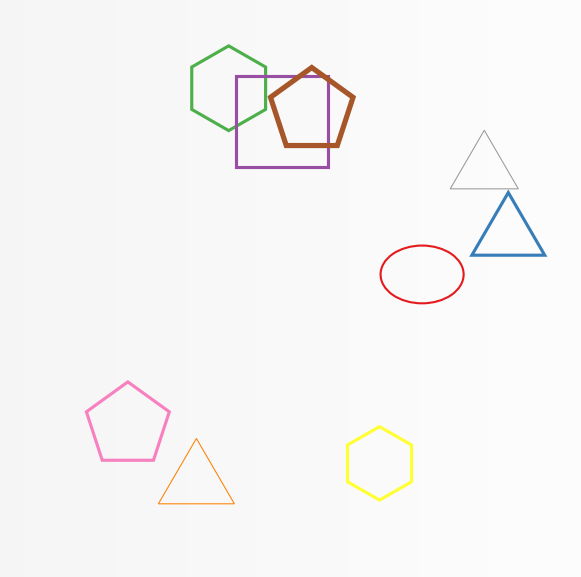[{"shape": "oval", "thickness": 1, "radius": 0.36, "center": [0.726, 0.524]}, {"shape": "triangle", "thickness": 1.5, "radius": 0.36, "center": [0.874, 0.593]}, {"shape": "hexagon", "thickness": 1.5, "radius": 0.37, "center": [0.393, 0.846]}, {"shape": "square", "thickness": 1.5, "radius": 0.39, "center": [0.485, 0.788]}, {"shape": "triangle", "thickness": 0.5, "radius": 0.38, "center": [0.338, 0.164]}, {"shape": "hexagon", "thickness": 1.5, "radius": 0.32, "center": [0.653, 0.197]}, {"shape": "pentagon", "thickness": 2.5, "radius": 0.37, "center": [0.536, 0.808]}, {"shape": "pentagon", "thickness": 1.5, "radius": 0.37, "center": [0.22, 0.263]}, {"shape": "triangle", "thickness": 0.5, "radius": 0.34, "center": [0.833, 0.706]}]